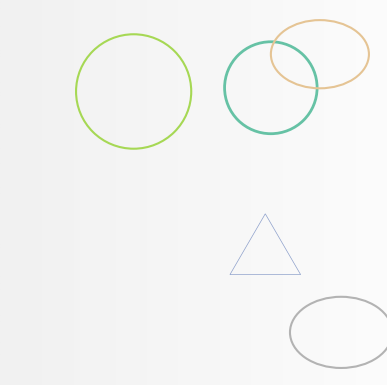[{"shape": "circle", "thickness": 2, "radius": 0.6, "center": [0.699, 0.772]}, {"shape": "triangle", "thickness": 0.5, "radius": 0.53, "center": [0.685, 0.339]}, {"shape": "circle", "thickness": 1.5, "radius": 0.74, "center": [0.345, 0.762]}, {"shape": "oval", "thickness": 1.5, "radius": 0.63, "center": [0.826, 0.859]}, {"shape": "oval", "thickness": 1.5, "radius": 0.66, "center": [0.88, 0.137]}]